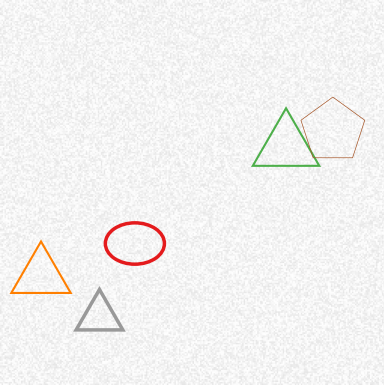[{"shape": "oval", "thickness": 2.5, "radius": 0.38, "center": [0.35, 0.367]}, {"shape": "triangle", "thickness": 1.5, "radius": 0.5, "center": [0.743, 0.619]}, {"shape": "triangle", "thickness": 1.5, "radius": 0.45, "center": [0.107, 0.284]}, {"shape": "pentagon", "thickness": 0.5, "radius": 0.44, "center": [0.865, 0.661]}, {"shape": "triangle", "thickness": 2.5, "radius": 0.35, "center": [0.258, 0.178]}]